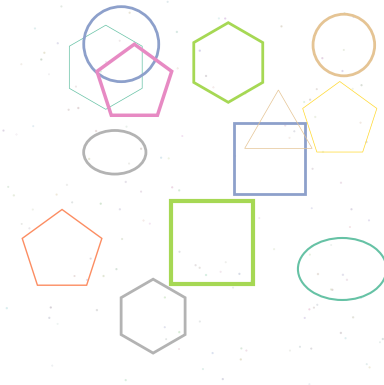[{"shape": "hexagon", "thickness": 0.5, "radius": 0.55, "center": [0.275, 0.825]}, {"shape": "oval", "thickness": 1.5, "radius": 0.58, "center": [0.889, 0.301]}, {"shape": "pentagon", "thickness": 1, "radius": 0.54, "center": [0.161, 0.347]}, {"shape": "square", "thickness": 2, "radius": 0.46, "center": [0.699, 0.588]}, {"shape": "circle", "thickness": 2, "radius": 0.49, "center": [0.315, 0.885]}, {"shape": "pentagon", "thickness": 2.5, "radius": 0.51, "center": [0.349, 0.783]}, {"shape": "square", "thickness": 3, "radius": 0.54, "center": [0.551, 0.37]}, {"shape": "hexagon", "thickness": 2, "radius": 0.52, "center": [0.593, 0.838]}, {"shape": "pentagon", "thickness": 0.5, "radius": 0.51, "center": [0.883, 0.687]}, {"shape": "triangle", "thickness": 0.5, "radius": 0.51, "center": [0.723, 0.665]}, {"shape": "circle", "thickness": 2, "radius": 0.4, "center": [0.893, 0.883]}, {"shape": "oval", "thickness": 2, "radius": 0.4, "center": [0.298, 0.604]}, {"shape": "hexagon", "thickness": 2, "radius": 0.48, "center": [0.398, 0.179]}]